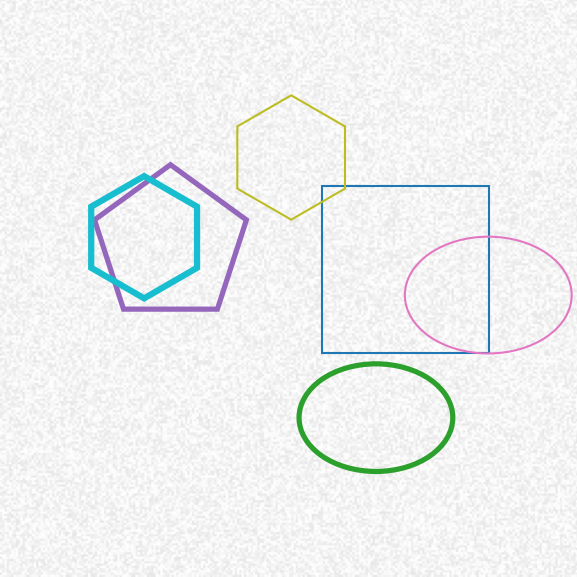[{"shape": "square", "thickness": 1, "radius": 0.72, "center": [0.703, 0.532]}, {"shape": "oval", "thickness": 2.5, "radius": 0.67, "center": [0.651, 0.276]}, {"shape": "pentagon", "thickness": 2.5, "radius": 0.69, "center": [0.295, 0.576]}, {"shape": "oval", "thickness": 1, "radius": 0.72, "center": [0.845, 0.488]}, {"shape": "hexagon", "thickness": 1, "radius": 0.54, "center": [0.504, 0.726]}, {"shape": "hexagon", "thickness": 3, "radius": 0.53, "center": [0.25, 0.588]}]